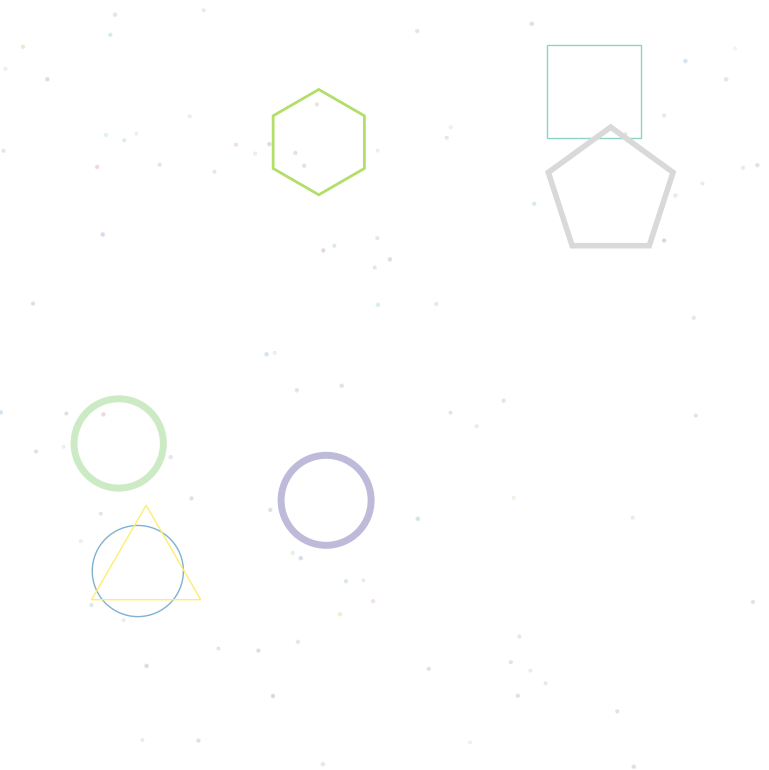[{"shape": "square", "thickness": 0.5, "radius": 0.3, "center": [0.772, 0.881]}, {"shape": "circle", "thickness": 2.5, "radius": 0.29, "center": [0.424, 0.35]}, {"shape": "circle", "thickness": 0.5, "radius": 0.3, "center": [0.179, 0.258]}, {"shape": "hexagon", "thickness": 1, "radius": 0.34, "center": [0.414, 0.815]}, {"shape": "pentagon", "thickness": 2, "radius": 0.43, "center": [0.793, 0.75]}, {"shape": "circle", "thickness": 2.5, "radius": 0.29, "center": [0.154, 0.424]}, {"shape": "triangle", "thickness": 0.5, "radius": 0.41, "center": [0.19, 0.262]}]